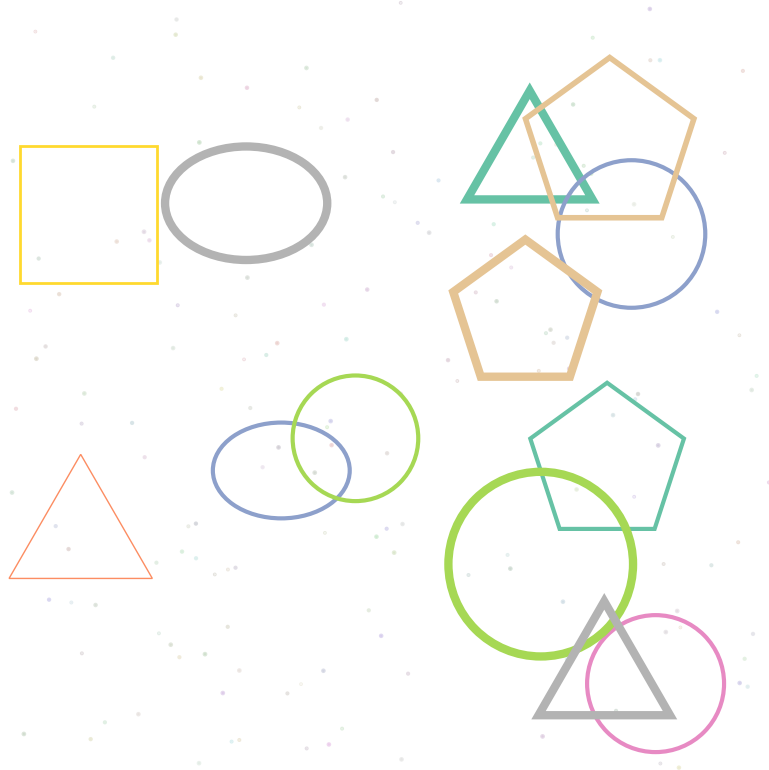[{"shape": "triangle", "thickness": 3, "radius": 0.47, "center": [0.688, 0.788]}, {"shape": "pentagon", "thickness": 1.5, "radius": 0.52, "center": [0.788, 0.398]}, {"shape": "triangle", "thickness": 0.5, "radius": 0.54, "center": [0.105, 0.302]}, {"shape": "oval", "thickness": 1.5, "radius": 0.44, "center": [0.365, 0.389]}, {"shape": "circle", "thickness": 1.5, "radius": 0.48, "center": [0.82, 0.696]}, {"shape": "circle", "thickness": 1.5, "radius": 0.44, "center": [0.851, 0.112]}, {"shape": "circle", "thickness": 1.5, "radius": 0.41, "center": [0.462, 0.431]}, {"shape": "circle", "thickness": 3, "radius": 0.6, "center": [0.702, 0.267]}, {"shape": "square", "thickness": 1, "radius": 0.44, "center": [0.115, 0.721]}, {"shape": "pentagon", "thickness": 2, "radius": 0.58, "center": [0.792, 0.81]}, {"shape": "pentagon", "thickness": 3, "radius": 0.49, "center": [0.682, 0.59]}, {"shape": "triangle", "thickness": 3, "radius": 0.49, "center": [0.785, 0.12]}, {"shape": "oval", "thickness": 3, "radius": 0.53, "center": [0.32, 0.736]}]